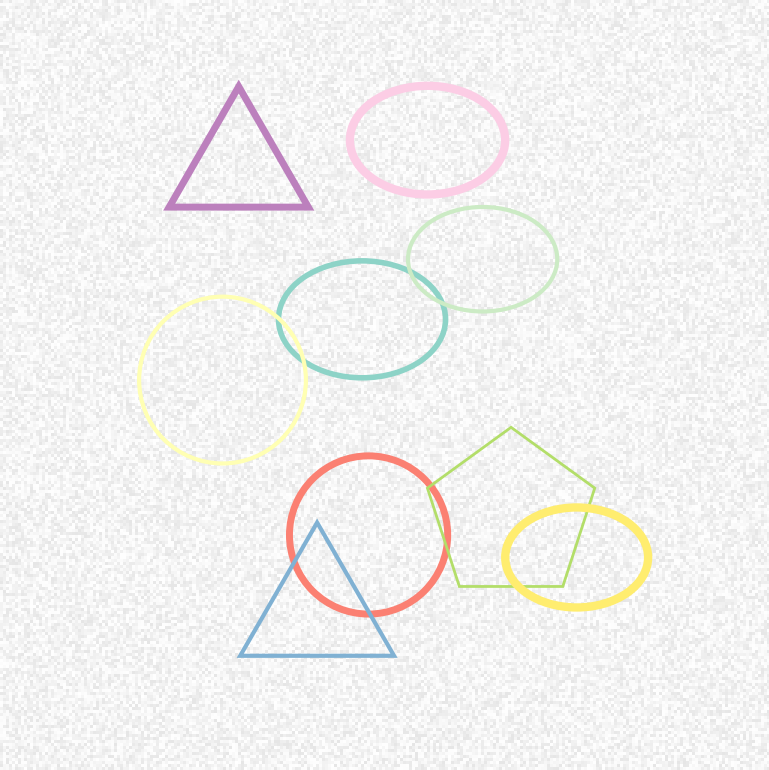[{"shape": "oval", "thickness": 2, "radius": 0.54, "center": [0.47, 0.585]}, {"shape": "circle", "thickness": 1.5, "radius": 0.54, "center": [0.289, 0.506]}, {"shape": "circle", "thickness": 2.5, "radius": 0.51, "center": [0.479, 0.305]}, {"shape": "triangle", "thickness": 1.5, "radius": 0.58, "center": [0.412, 0.206]}, {"shape": "pentagon", "thickness": 1, "radius": 0.57, "center": [0.664, 0.331]}, {"shape": "oval", "thickness": 3, "radius": 0.5, "center": [0.555, 0.818]}, {"shape": "triangle", "thickness": 2.5, "radius": 0.52, "center": [0.31, 0.783]}, {"shape": "oval", "thickness": 1.5, "radius": 0.48, "center": [0.627, 0.663]}, {"shape": "oval", "thickness": 3, "radius": 0.46, "center": [0.749, 0.276]}]